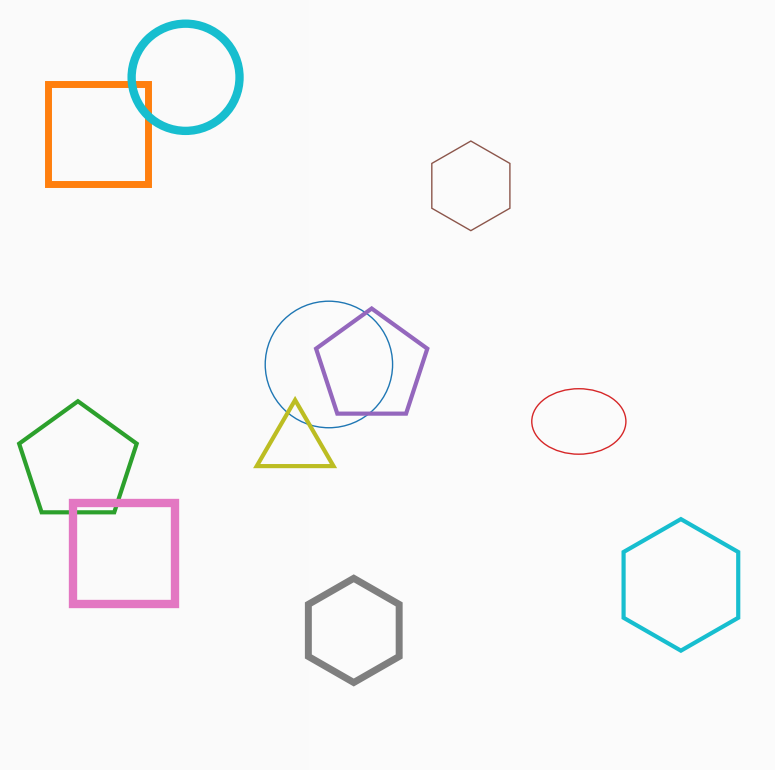[{"shape": "circle", "thickness": 0.5, "radius": 0.41, "center": [0.424, 0.527]}, {"shape": "square", "thickness": 2.5, "radius": 0.32, "center": [0.126, 0.826]}, {"shape": "pentagon", "thickness": 1.5, "radius": 0.4, "center": [0.101, 0.399]}, {"shape": "oval", "thickness": 0.5, "radius": 0.3, "center": [0.747, 0.453]}, {"shape": "pentagon", "thickness": 1.5, "radius": 0.38, "center": [0.48, 0.524]}, {"shape": "hexagon", "thickness": 0.5, "radius": 0.29, "center": [0.608, 0.759]}, {"shape": "square", "thickness": 3, "radius": 0.33, "center": [0.16, 0.281]}, {"shape": "hexagon", "thickness": 2.5, "radius": 0.34, "center": [0.456, 0.181]}, {"shape": "triangle", "thickness": 1.5, "radius": 0.29, "center": [0.381, 0.423]}, {"shape": "hexagon", "thickness": 1.5, "radius": 0.43, "center": [0.879, 0.24]}, {"shape": "circle", "thickness": 3, "radius": 0.35, "center": [0.239, 0.9]}]